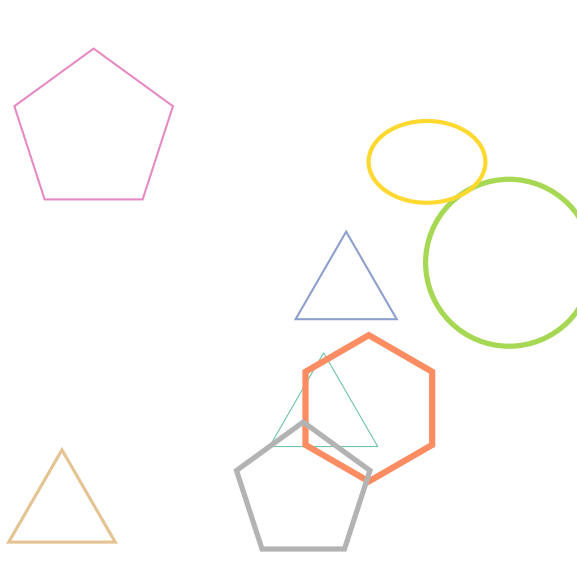[{"shape": "triangle", "thickness": 0.5, "radius": 0.54, "center": [0.56, 0.28]}, {"shape": "hexagon", "thickness": 3, "radius": 0.63, "center": [0.639, 0.292]}, {"shape": "triangle", "thickness": 1, "radius": 0.51, "center": [0.599, 0.497]}, {"shape": "pentagon", "thickness": 1, "radius": 0.72, "center": [0.162, 0.771]}, {"shape": "circle", "thickness": 2.5, "radius": 0.72, "center": [0.882, 0.544]}, {"shape": "oval", "thickness": 2, "radius": 0.51, "center": [0.739, 0.719]}, {"shape": "triangle", "thickness": 1.5, "radius": 0.53, "center": [0.107, 0.114]}, {"shape": "pentagon", "thickness": 2.5, "radius": 0.61, "center": [0.525, 0.147]}]